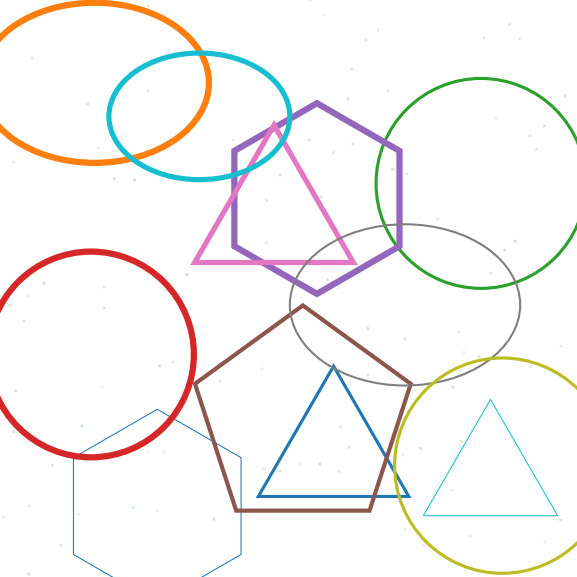[{"shape": "triangle", "thickness": 1.5, "radius": 0.75, "center": [0.578, 0.215]}, {"shape": "hexagon", "thickness": 0.5, "radius": 0.84, "center": [0.272, 0.123]}, {"shape": "oval", "thickness": 3, "radius": 0.99, "center": [0.164, 0.856]}, {"shape": "circle", "thickness": 1.5, "radius": 0.91, "center": [0.833, 0.682]}, {"shape": "circle", "thickness": 3, "radius": 0.89, "center": [0.158, 0.385]}, {"shape": "hexagon", "thickness": 3, "radius": 0.83, "center": [0.549, 0.655]}, {"shape": "pentagon", "thickness": 2, "radius": 0.98, "center": [0.524, 0.274]}, {"shape": "triangle", "thickness": 2.5, "radius": 0.79, "center": [0.475, 0.624]}, {"shape": "oval", "thickness": 1, "radius": 1.0, "center": [0.701, 0.471]}, {"shape": "circle", "thickness": 1.5, "radius": 0.93, "center": [0.87, 0.193]}, {"shape": "triangle", "thickness": 0.5, "radius": 0.67, "center": [0.849, 0.173]}, {"shape": "oval", "thickness": 2.5, "radius": 0.78, "center": [0.345, 0.798]}]